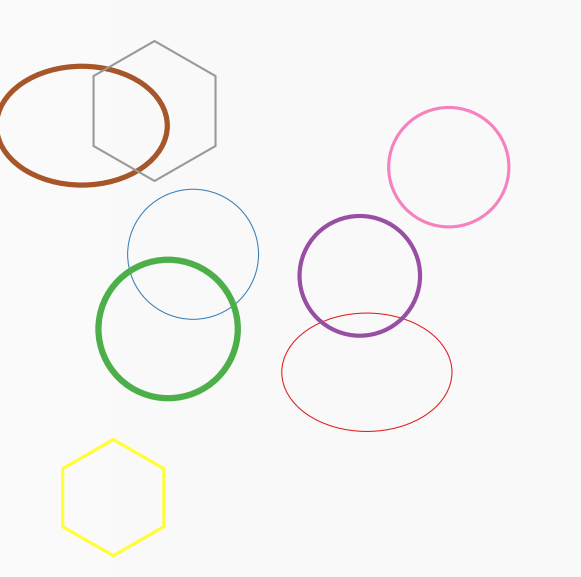[{"shape": "oval", "thickness": 0.5, "radius": 0.73, "center": [0.631, 0.355]}, {"shape": "circle", "thickness": 0.5, "radius": 0.56, "center": [0.332, 0.559]}, {"shape": "circle", "thickness": 3, "radius": 0.6, "center": [0.289, 0.429]}, {"shape": "circle", "thickness": 2, "radius": 0.52, "center": [0.619, 0.521]}, {"shape": "hexagon", "thickness": 1.5, "radius": 0.5, "center": [0.195, 0.137]}, {"shape": "oval", "thickness": 2.5, "radius": 0.73, "center": [0.141, 0.782]}, {"shape": "circle", "thickness": 1.5, "radius": 0.52, "center": [0.772, 0.71]}, {"shape": "hexagon", "thickness": 1, "radius": 0.61, "center": [0.266, 0.807]}]